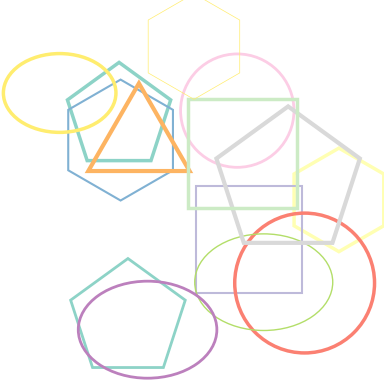[{"shape": "pentagon", "thickness": 2.5, "radius": 0.7, "center": [0.309, 0.697]}, {"shape": "pentagon", "thickness": 2, "radius": 0.78, "center": [0.332, 0.172]}, {"shape": "hexagon", "thickness": 2.5, "radius": 0.67, "center": [0.88, 0.481]}, {"shape": "square", "thickness": 1.5, "radius": 0.69, "center": [0.646, 0.379]}, {"shape": "circle", "thickness": 2.5, "radius": 0.91, "center": [0.791, 0.265]}, {"shape": "hexagon", "thickness": 1.5, "radius": 0.79, "center": [0.313, 0.636]}, {"shape": "triangle", "thickness": 3, "radius": 0.76, "center": [0.361, 0.632]}, {"shape": "oval", "thickness": 1, "radius": 0.9, "center": [0.685, 0.267]}, {"shape": "circle", "thickness": 2, "radius": 0.74, "center": [0.616, 0.713]}, {"shape": "pentagon", "thickness": 3, "radius": 0.98, "center": [0.748, 0.528]}, {"shape": "oval", "thickness": 2, "radius": 0.9, "center": [0.383, 0.144]}, {"shape": "square", "thickness": 2.5, "radius": 0.71, "center": [0.631, 0.601]}, {"shape": "oval", "thickness": 2.5, "radius": 0.73, "center": [0.155, 0.758]}, {"shape": "hexagon", "thickness": 0.5, "radius": 0.69, "center": [0.504, 0.879]}]